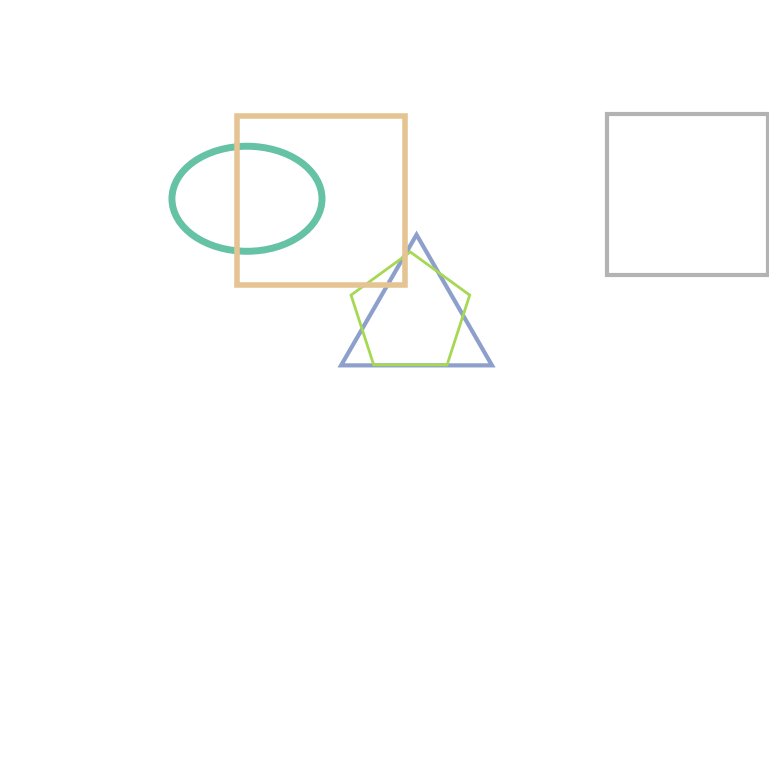[{"shape": "oval", "thickness": 2.5, "radius": 0.49, "center": [0.321, 0.742]}, {"shape": "triangle", "thickness": 1.5, "radius": 0.57, "center": [0.541, 0.582]}, {"shape": "pentagon", "thickness": 1, "radius": 0.41, "center": [0.533, 0.592]}, {"shape": "square", "thickness": 2, "radius": 0.55, "center": [0.417, 0.74]}, {"shape": "square", "thickness": 1.5, "radius": 0.52, "center": [0.893, 0.748]}]